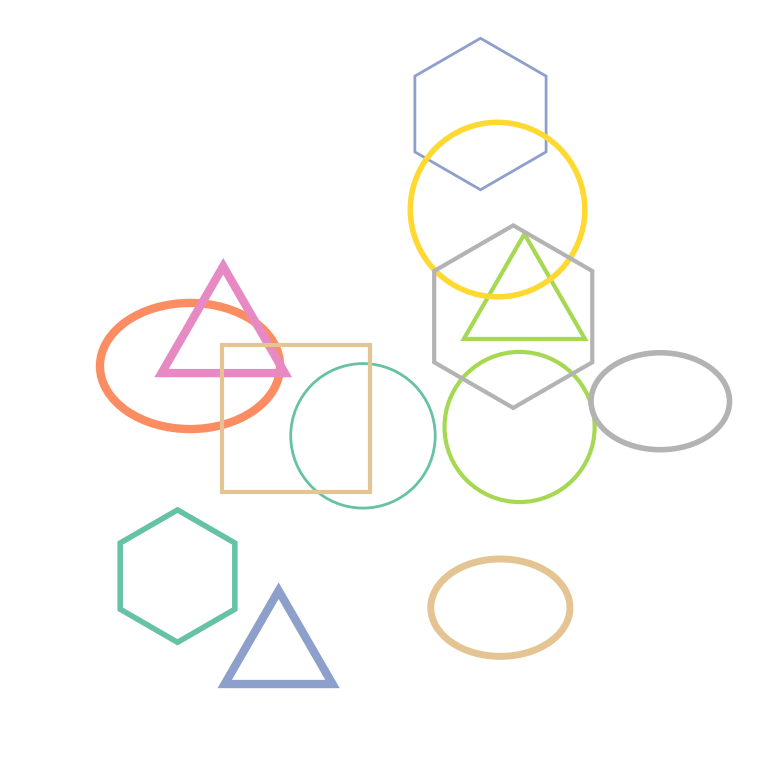[{"shape": "hexagon", "thickness": 2, "radius": 0.43, "center": [0.231, 0.252]}, {"shape": "circle", "thickness": 1, "radius": 0.47, "center": [0.471, 0.434]}, {"shape": "oval", "thickness": 3, "radius": 0.58, "center": [0.247, 0.525]}, {"shape": "triangle", "thickness": 3, "radius": 0.4, "center": [0.362, 0.152]}, {"shape": "hexagon", "thickness": 1, "radius": 0.49, "center": [0.624, 0.852]}, {"shape": "triangle", "thickness": 3, "radius": 0.46, "center": [0.29, 0.562]}, {"shape": "circle", "thickness": 1.5, "radius": 0.49, "center": [0.675, 0.445]}, {"shape": "triangle", "thickness": 1.5, "radius": 0.45, "center": [0.681, 0.605]}, {"shape": "circle", "thickness": 2, "radius": 0.57, "center": [0.646, 0.728]}, {"shape": "square", "thickness": 1.5, "radius": 0.48, "center": [0.384, 0.457]}, {"shape": "oval", "thickness": 2.5, "radius": 0.45, "center": [0.65, 0.211]}, {"shape": "hexagon", "thickness": 1.5, "radius": 0.59, "center": [0.667, 0.589]}, {"shape": "oval", "thickness": 2, "radius": 0.45, "center": [0.858, 0.479]}]